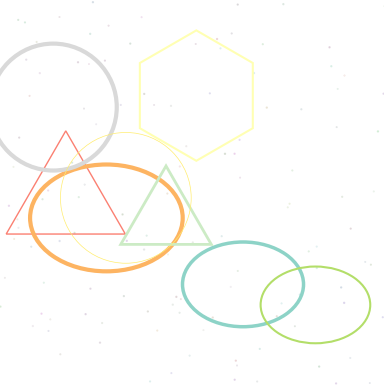[{"shape": "oval", "thickness": 2.5, "radius": 0.79, "center": [0.631, 0.261]}, {"shape": "hexagon", "thickness": 1.5, "radius": 0.85, "center": [0.51, 0.752]}, {"shape": "triangle", "thickness": 1, "radius": 0.89, "center": [0.171, 0.481]}, {"shape": "oval", "thickness": 3, "radius": 0.99, "center": [0.276, 0.434]}, {"shape": "oval", "thickness": 1.5, "radius": 0.71, "center": [0.819, 0.208]}, {"shape": "circle", "thickness": 3, "radius": 0.82, "center": [0.138, 0.722]}, {"shape": "triangle", "thickness": 2, "radius": 0.68, "center": [0.431, 0.433]}, {"shape": "circle", "thickness": 0.5, "radius": 0.85, "center": [0.327, 0.486]}]